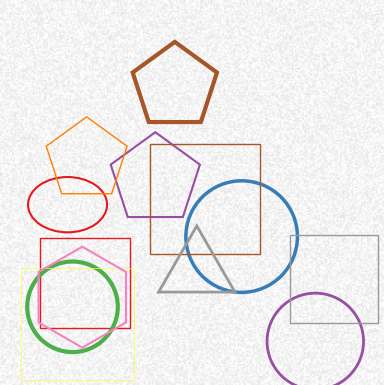[{"shape": "square", "thickness": 1, "radius": 0.58, "center": [0.221, 0.265]}, {"shape": "oval", "thickness": 1.5, "radius": 0.51, "center": [0.175, 0.468]}, {"shape": "circle", "thickness": 2.5, "radius": 0.72, "center": [0.628, 0.386]}, {"shape": "circle", "thickness": 3, "radius": 0.59, "center": [0.188, 0.203]}, {"shape": "circle", "thickness": 2, "radius": 0.63, "center": [0.819, 0.113]}, {"shape": "pentagon", "thickness": 1.5, "radius": 0.61, "center": [0.403, 0.535]}, {"shape": "pentagon", "thickness": 1, "radius": 0.55, "center": [0.225, 0.586]}, {"shape": "square", "thickness": 0.5, "radius": 0.73, "center": [0.202, 0.158]}, {"shape": "pentagon", "thickness": 3, "radius": 0.58, "center": [0.454, 0.776]}, {"shape": "square", "thickness": 1, "radius": 0.71, "center": [0.532, 0.483]}, {"shape": "hexagon", "thickness": 1.5, "radius": 0.66, "center": [0.214, 0.228]}, {"shape": "triangle", "thickness": 2, "radius": 0.57, "center": [0.511, 0.299]}, {"shape": "square", "thickness": 1, "radius": 0.57, "center": [0.868, 0.276]}]